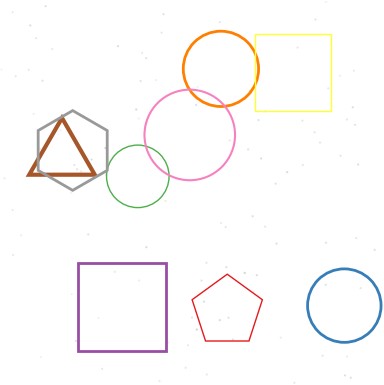[{"shape": "pentagon", "thickness": 1, "radius": 0.48, "center": [0.59, 0.192]}, {"shape": "circle", "thickness": 2, "radius": 0.48, "center": [0.894, 0.206]}, {"shape": "circle", "thickness": 1, "radius": 0.41, "center": [0.358, 0.542]}, {"shape": "square", "thickness": 2, "radius": 0.57, "center": [0.317, 0.202]}, {"shape": "circle", "thickness": 2, "radius": 0.49, "center": [0.574, 0.821]}, {"shape": "square", "thickness": 1, "radius": 0.5, "center": [0.761, 0.812]}, {"shape": "triangle", "thickness": 3, "radius": 0.49, "center": [0.161, 0.595]}, {"shape": "circle", "thickness": 1.5, "radius": 0.59, "center": [0.493, 0.65]}, {"shape": "hexagon", "thickness": 2, "radius": 0.52, "center": [0.189, 0.609]}]